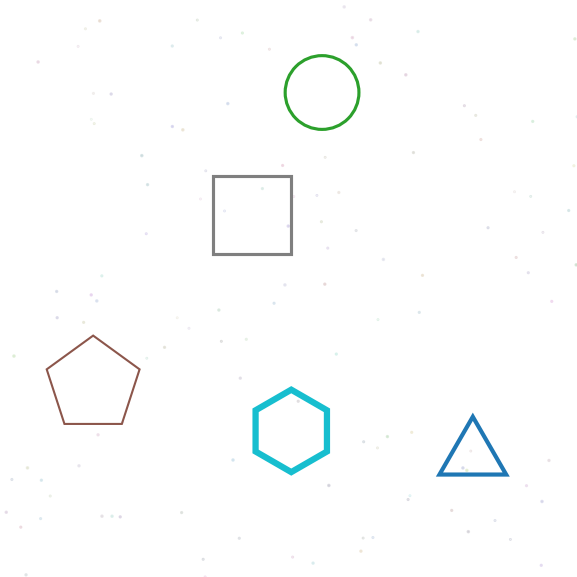[{"shape": "triangle", "thickness": 2, "radius": 0.33, "center": [0.819, 0.211]}, {"shape": "circle", "thickness": 1.5, "radius": 0.32, "center": [0.558, 0.839]}, {"shape": "pentagon", "thickness": 1, "radius": 0.42, "center": [0.161, 0.333]}, {"shape": "square", "thickness": 1.5, "radius": 0.34, "center": [0.436, 0.627]}, {"shape": "hexagon", "thickness": 3, "radius": 0.36, "center": [0.504, 0.253]}]